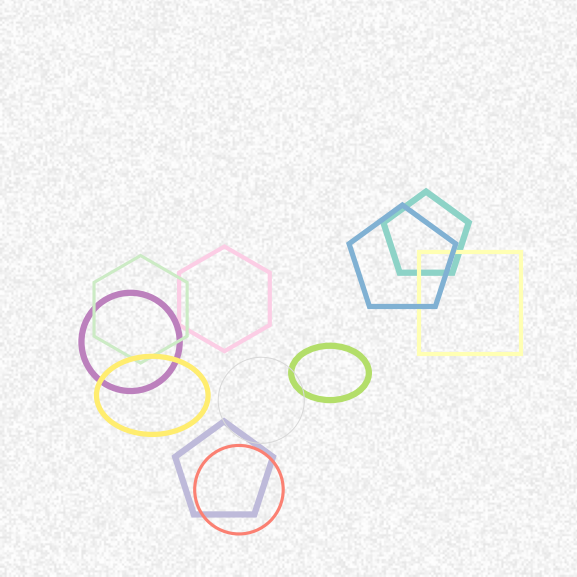[{"shape": "pentagon", "thickness": 3, "radius": 0.39, "center": [0.738, 0.59]}, {"shape": "square", "thickness": 2, "radius": 0.44, "center": [0.814, 0.475]}, {"shape": "pentagon", "thickness": 3, "radius": 0.45, "center": [0.388, 0.18]}, {"shape": "circle", "thickness": 1.5, "radius": 0.38, "center": [0.414, 0.151]}, {"shape": "pentagon", "thickness": 2.5, "radius": 0.49, "center": [0.697, 0.547]}, {"shape": "oval", "thickness": 3, "radius": 0.34, "center": [0.571, 0.353]}, {"shape": "hexagon", "thickness": 2, "radius": 0.45, "center": [0.389, 0.482]}, {"shape": "circle", "thickness": 0.5, "radius": 0.37, "center": [0.452, 0.306]}, {"shape": "circle", "thickness": 3, "radius": 0.43, "center": [0.226, 0.407]}, {"shape": "hexagon", "thickness": 1.5, "radius": 0.47, "center": [0.243, 0.464]}, {"shape": "oval", "thickness": 2.5, "radius": 0.48, "center": [0.264, 0.315]}]